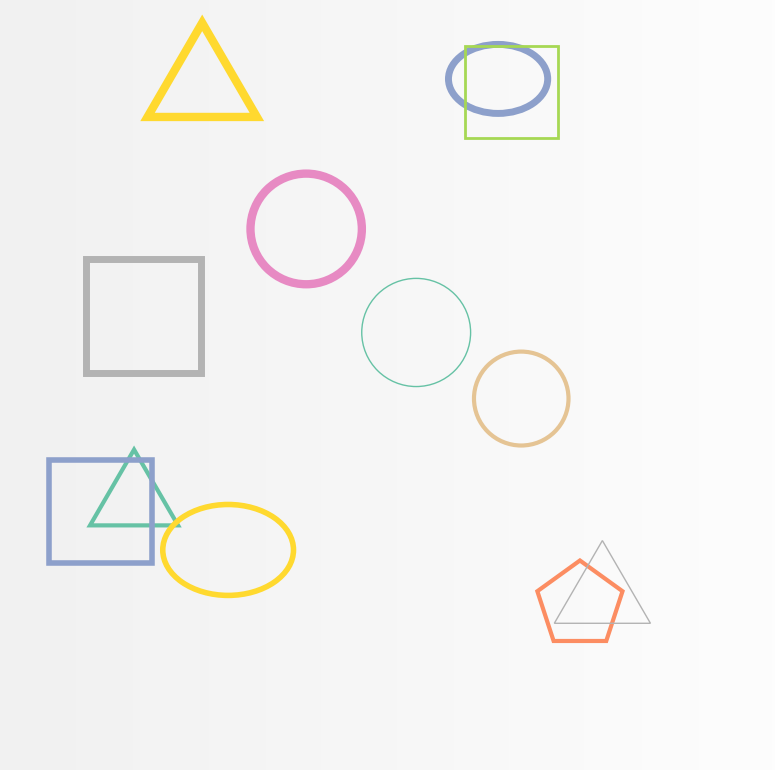[{"shape": "triangle", "thickness": 1.5, "radius": 0.33, "center": [0.173, 0.35]}, {"shape": "circle", "thickness": 0.5, "radius": 0.35, "center": [0.537, 0.568]}, {"shape": "pentagon", "thickness": 1.5, "radius": 0.29, "center": [0.748, 0.214]}, {"shape": "square", "thickness": 2, "radius": 0.33, "center": [0.129, 0.336]}, {"shape": "oval", "thickness": 2.5, "radius": 0.32, "center": [0.643, 0.898]}, {"shape": "circle", "thickness": 3, "radius": 0.36, "center": [0.395, 0.703]}, {"shape": "square", "thickness": 1, "radius": 0.3, "center": [0.66, 0.88]}, {"shape": "oval", "thickness": 2, "radius": 0.42, "center": [0.294, 0.286]}, {"shape": "triangle", "thickness": 3, "radius": 0.41, "center": [0.261, 0.889]}, {"shape": "circle", "thickness": 1.5, "radius": 0.3, "center": [0.673, 0.482]}, {"shape": "triangle", "thickness": 0.5, "radius": 0.36, "center": [0.777, 0.226]}, {"shape": "square", "thickness": 2.5, "radius": 0.37, "center": [0.185, 0.59]}]